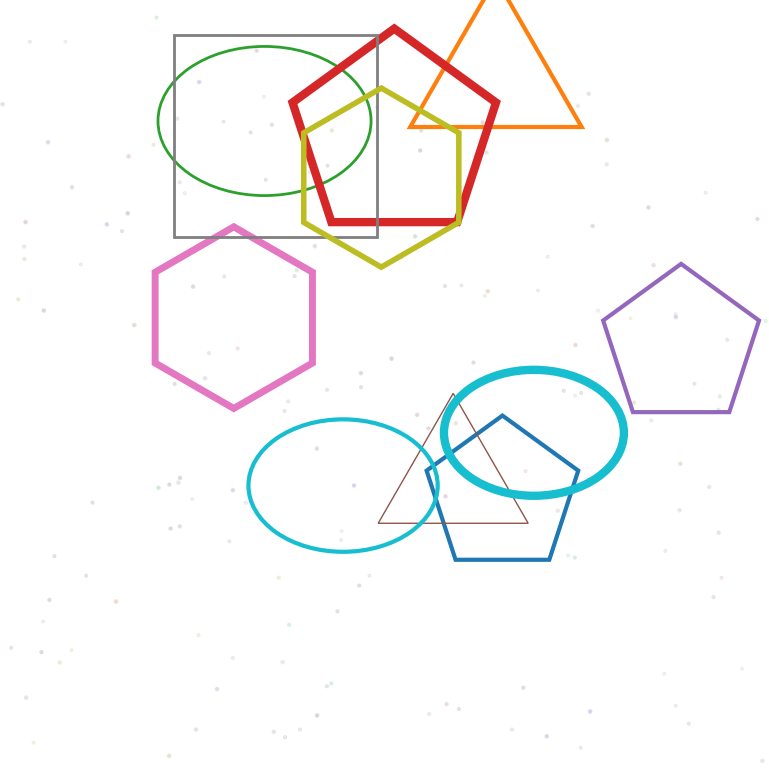[{"shape": "pentagon", "thickness": 1.5, "radius": 0.52, "center": [0.652, 0.357]}, {"shape": "triangle", "thickness": 1.5, "radius": 0.64, "center": [0.644, 0.899]}, {"shape": "oval", "thickness": 1, "radius": 0.69, "center": [0.344, 0.843]}, {"shape": "pentagon", "thickness": 3, "radius": 0.69, "center": [0.512, 0.824]}, {"shape": "pentagon", "thickness": 1.5, "radius": 0.53, "center": [0.885, 0.551]}, {"shape": "triangle", "thickness": 0.5, "radius": 0.56, "center": [0.589, 0.377]}, {"shape": "hexagon", "thickness": 2.5, "radius": 0.59, "center": [0.304, 0.587]}, {"shape": "square", "thickness": 1, "radius": 0.66, "center": [0.358, 0.823]}, {"shape": "hexagon", "thickness": 2, "radius": 0.58, "center": [0.495, 0.769]}, {"shape": "oval", "thickness": 1.5, "radius": 0.61, "center": [0.446, 0.369]}, {"shape": "oval", "thickness": 3, "radius": 0.58, "center": [0.693, 0.438]}]